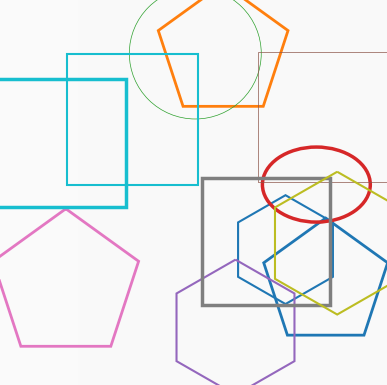[{"shape": "pentagon", "thickness": 2, "radius": 0.84, "center": [0.84, 0.265]}, {"shape": "hexagon", "thickness": 1.5, "radius": 0.71, "center": [0.737, 0.352]}, {"shape": "pentagon", "thickness": 2, "radius": 0.88, "center": [0.576, 0.866]}, {"shape": "circle", "thickness": 0.5, "radius": 0.85, "center": [0.504, 0.861]}, {"shape": "oval", "thickness": 2.5, "radius": 0.7, "center": [0.816, 0.521]}, {"shape": "hexagon", "thickness": 1.5, "radius": 0.88, "center": [0.608, 0.15]}, {"shape": "square", "thickness": 0.5, "radius": 0.84, "center": [0.835, 0.697]}, {"shape": "pentagon", "thickness": 2, "radius": 0.99, "center": [0.17, 0.26]}, {"shape": "square", "thickness": 2.5, "radius": 0.83, "center": [0.686, 0.372]}, {"shape": "hexagon", "thickness": 1.5, "radius": 0.93, "center": [0.87, 0.368]}, {"shape": "square", "thickness": 1.5, "radius": 0.85, "center": [0.342, 0.689]}, {"shape": "square", "thickness": 2.5, "radius": 0.83, "center": [0.159, 0.628]}]